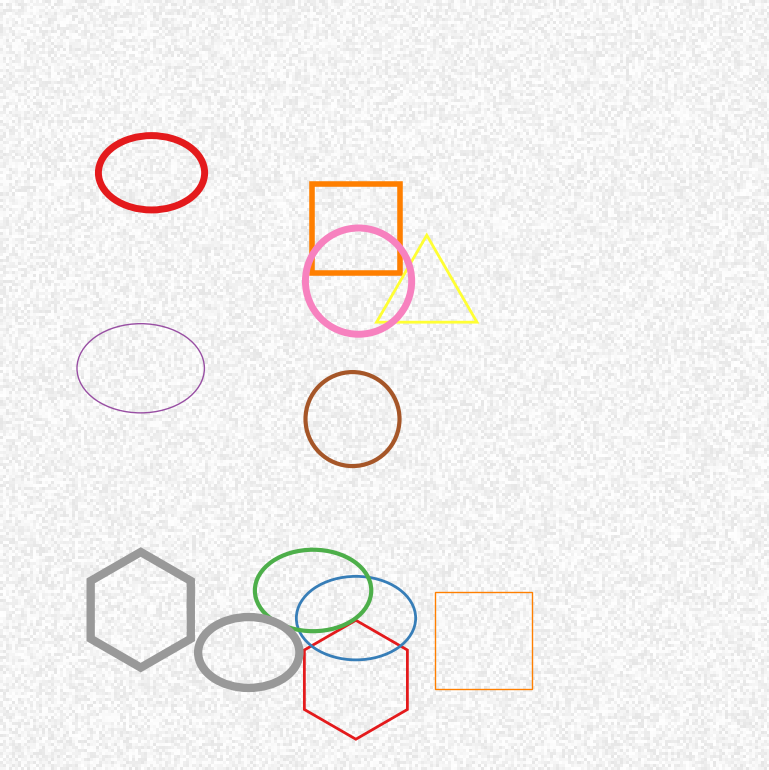[{"shape": "hexagon", "thickness": 1, "radius": 0.39, "center": [0.462, 0.117]}, {"shape": "oval", "thickness": 2.5, "radius": 0.34, "center": [0.197, 0.776]}, {"shape": "oval", "thickness": 1, "radius": 0.39, "center": [0.462, 0.197]}, {"shape": "oval", "thickness": 1.5, "radius": 0.38, "center": [0.407, 0.233]}, {"shape": "oval", "thickness": 0.5, "radius": 0.41, "center": [0.183, 0.522]}, {"shape": "square", "thickness": 0.5, "radius": 0.32, "center": [0.628, 0.168]}, {"shape": "square", "thickness": 2, "radius": 0.29, "center": [0.463, 0.703]}, {"shape": "triangle", "thickness": 1, "radius": 0.38, "center": [0.554, 0.619]}, {"shape": "circle", "thickness": 1.5, "radius": 0.31, "center": [0.458, 0.456]}, {"shape": "circle", "thickness": 2.5, "radius": 0.34, "center": [0.466, 0.635]}, {"shape": "oval", "thickness": 3, "radius": 0.33, "center": [0.323, 0.153]}, {"shape": "hexagon", "thickness": 3, "radius": 0.38, "center": [0.183, 0.208]}]